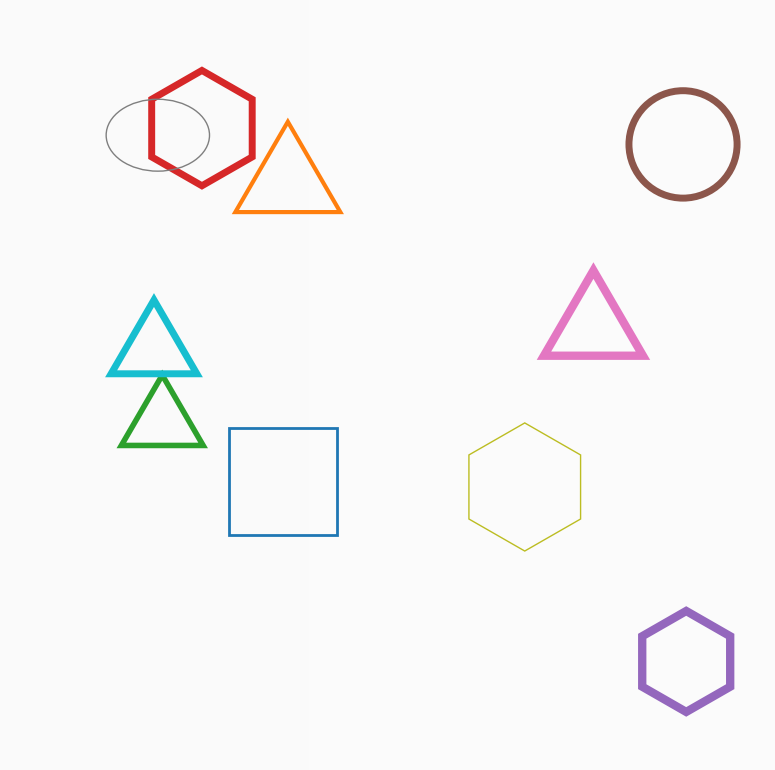[{"shape": "square", "thickness": 1, "radius": 0.35, "center": [0.365, 0.375]}, {"shape": "triangle", "thickness": 1.5, "radius": 0.39, "center": [0.371, 0.764]}, {"shape": "triangle", "thickness": 2, "radius": 0.3, "center": [0.209, 0.452]}, {"shape": "hexagon", "thickness": 2.5, "radius": 0.37, "center": [0.261, 0.834]}, {"shape": "hexagon", "thickness": 3, "radius": 0.33, "center": [0.885, 0.141]}, {"shape": "circle", "thickness": 2.5, "radius": 0.35, "center": [0.881, 0.812]}, {"shape": "triangle", "thickness": 3, "radius": 0.37, "center": [0.766, 0.575]}, {"shape": "oval", "thickness": 0.5, "radius": 0.33, "center": [0.204, 0.824]}, {"shape": "hexagon", "thickness": 0.5, "radius": 0.42, "center": [0.677, 0.368]}, {"shape": "triangle", "thickness": 2.5, "radius": 0.32, "center": [0.199, 0.546]}]